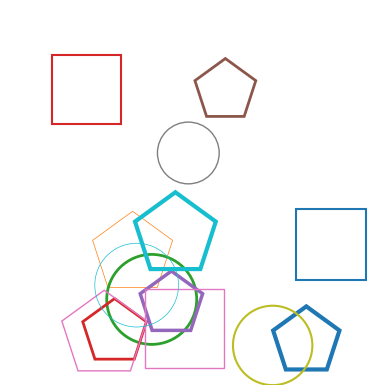[{"shape": "square", "thickness": 1.5, "radius": 0.46, "center": [0.86, 0.365]}, {"shape": "pentagon", "thickness": 3, "radius": 0.45, "center": [0.796, 0.114]}, {"shape": "pentagon", "thickness": 0.5, "radius": 0.55, "center": [0.344, 0.342]}, {"shape": "circle", "thickness": 2, "radius": 0.58, "center": [0.394, 0.222]}, {"shape": "pentagon", "thickness": 2, "radius": 0.43, "center": [0.298, 0.137]}, {"shape": "square", "thickness": 1.5, "radius": 0.45, "center": [0.224, 0.767]}, {"shape": "pentagon", "thickness": 2.5, "radius": 0.43, "center": [0.445, 0.211]}, {"shape": "pentagon", "thickness": 2, "radius": 0.42, "center": [0.585, 0.765]}, {"shape": "pentagon", "thickness": 1, "radius": 0.58, "center": [0.271, 0.13]}, {"shape": "square", "thickness": 1, "radius": 0.51, "center": [0.48, 0.147]}, {"shape": "circle", "thickness": 1, "radius": 0.4, "center": [0.489, 0.603]}, {"shape": "circle", "thickness": 1.5, "radius": 0.52, "center": [0.708, 0.103]}, {"shape": "circle", "thickness": 0.5, "radius": 0.54, "center": [0.355, 0.259]}, {"shape": "pentagon", "thickness": 3, "radius": 0.55, "center": [0.456, 0.39]}]